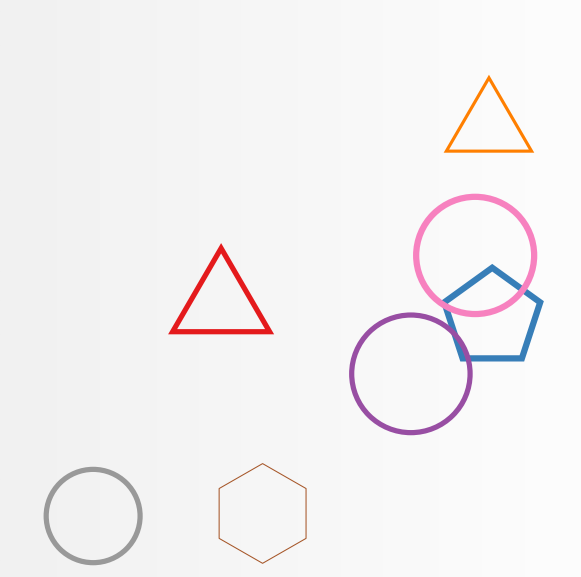[{"shape": "triangle", "thickness": 2.5, "radius": 0.48, "center": [0.38, 0.473]}, {"shape": "pentagon", "thickness": 3, "radius": 0.43, "center": [0.847, 0.449]}, {"shape": "circle", "thickness": 2.5, "radius": 0.51, "center": [0.707, 0.352]}, {"shape": "triangle", "thickness": 1.5, "radius": 0.42, "center": [0.841, 0.78]}, {"shape": "hexagon", "thickness": 0.5, "radius": 0.43, "center": [0.452, 0.11]}, {"shape": "circle", "thickness": 3, "radius": 0.51, "center": [0.817, 0.557]}, {"shape": "circle", "thickness": 2.5, "radius": 0.4, "center": [0.16, 0.106]}]